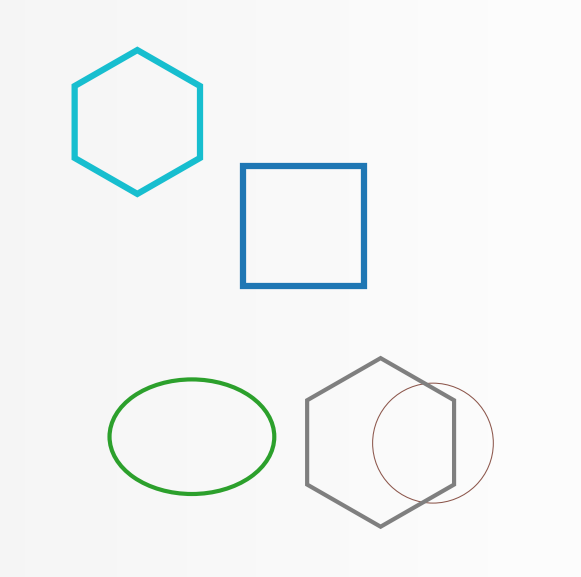[{"shape": "square", "thickness": 3, "radius": 0.52, "center": [0.522, 0.607]}, {"shape": "oval", "thickness": 2, "radius": 0.71, "center": [0.33, 0.243]}, {"shape": "circle", "thickness": 0.5, "radius": 0.52, "center": [0.745, 0.232]}, {"shape": "hexagon", "thickness": 2, "radius": 0.73, "center": [0.655, 0.233]}, {"shape": "hexagon", "thickness": 3, "radius": 0.62, "center": [0.236, 0.788]}]